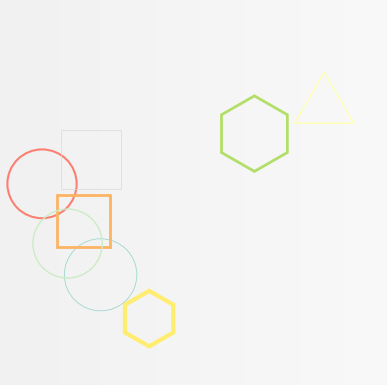[{"shape": "circle", "thickness": 0.5, "radius": 0.47, "center": [0.26, 0.286]}, {"shape": "triangle", "thickness": 1, "radius": 0.44, "center": [0.837, 0.724]}, {"shape": "circle", "thickness": 1.5, "radius": 0.45, "center": [0.108, 0.523]}, {"shape": "square", "thickness": 2, "radius": 0.34, "center": [0.215, 0.426]}, {"shape": "hexagon", "thickness": 2, "radius": 0.49, "center": [0.657, 0.653]}, {"shape": "square", "thickness": 0.5, "radius": 0.39, "center": [0.235, 0.586]}, {"shape": "circle", "thickness": 1, "radius": 0.45, "center": [0.174, 0.367]}, {"shape": "hexagon", "thickness": 3, "radius": 0.36, "center": [0.385, 0.172]}]